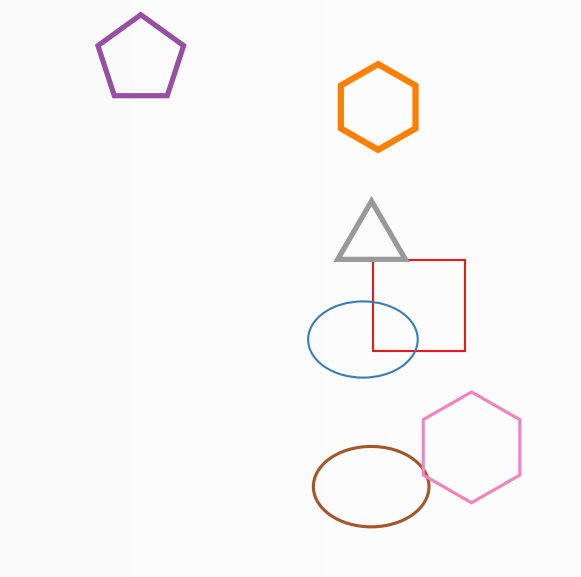[{"shape": "square", "thickness": 1, "radius": 0.4, "center": [0.721, 0.47]}, {"shape": "oval", "thickness": 1, "radius": 0.47, "center": [0.624, 0.411]}, {"shape": "pentagon", "thickness": 2.5, "radius": 0.39, "center": [0.242, 0.896]}, {"shape": "hexagon", "thickness": 3, "radius": 0.37, "center": [0.651, 0.814]}, {"shape": "oval", "thickness": 1.5, "radius": 0.5, "center": [0.639, 0.156]}, {"shape": "hexagon", "thickness": 1.5, "radius": 0.48, "center": [0.811, 0.224]}, {"shape": "triangle", "thickness": 2.5, "radius": 0.34, "center": [0.639, 0.584]}]